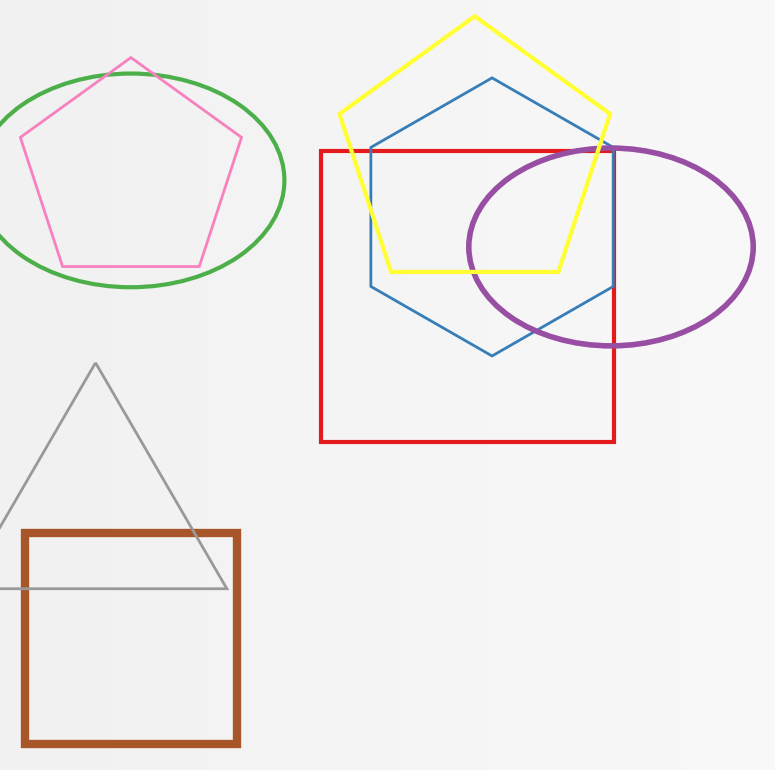[{"shape": "square", "thickness": 1.5, "radius": 0.94, "center": [0.603, 0.615]}, {"shape": "hexagon", "thickness": 1, "radius": 0.9, "center": [0.635, 0.718]}, {"shape": "oval", "thickness": 1.5, "radius": 0.99, "center": [0.169, 0.766]}, {"shape": "oval", "thickness": 2, "radius": 0.92, "center": [0.788, 0.679]}, {"shape": "pentagon", "thickness": 1.5, "radius": 0.92, "center": [0.613, 0.795]}, {"shape": "square", "thickness": 3, "radius": 0.68, "center": [0.169, 0.171]}, {"shape": "pentagon", "thickness": 1, "radius": 0.75, "center": [0.169, 0.775]}, {"shape": "triangle", "thickness": 1, "radius": 0.98, "center": [0.123, 0.333]}]